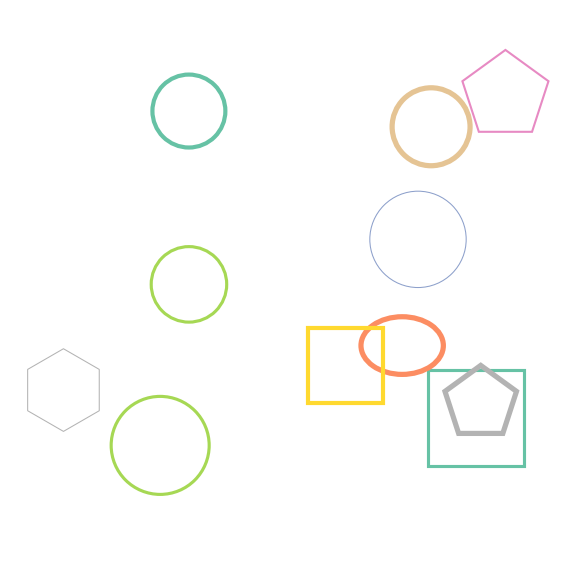[{"shape": "circle", "thickness": 2, "radius": 0.32, "center": [0.327, 0.807]}, {"shape": "square", "thickness": 1.5, "radius": 0.42, "center": [0.824, 0.276]}, {"shape": "oval", "thickness": 2.5, "radius": 0.36, "center": [0.696, 0.401]}, {"shape": "circle", "thickness": 0.5, "radius": 0.42, "center": [0.724, 0.585]}, {"shape": "pentagon", "thickness": 1, "radius": 0.39, "center": [0.875, 0.834]}, {"shape": "circle", "thickness": 1.5, "radius": 0.42, "center": [0.277, 0.228]}, {"shape": "circle", "thickness": 1.5, "radius": 0.33, "center": [0.327, 0.507]}, {"shape": "square", "thickness": 2, "radius": 0.33, "center": [0.599, 0.366]}, {"shape": "circle", "thickness": 2.5, "radius": 0.34, "center": [0.746, 0.78]}, {"shape": "pentagon", "thickness": 2.5, "radius": 0.33, "center": [0.832, 0.301]}, {"shape": "hexagon", "thickness": 0.5, "radius": 0.36, "center": [0.11, 0.324]}]